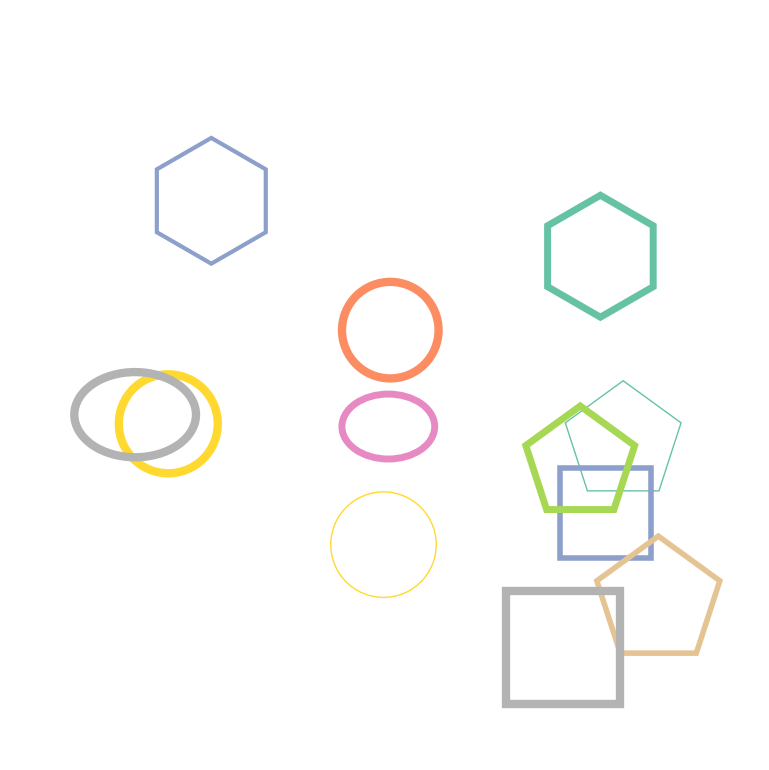[{"shape": "hexagon", "thickness": 2.5, "radius": 0.4, "center": [0.78, 0.667]}, {"shape": "pentagon", "thickness": 0.5, "radius": 0.4, "center": [0.809, 0.426]}, {"shape": "circle", "thickness": 3, "radius": 0.31, "center": [0.507, 0.571]}, {"shape": "hexagon", "thickness": 1.5, "radius": 0.41, "center": [0.274, 0.739]}, {"shape": "square", "thickness": 2, "radius": 0.29, "center": [0.786, 0.334]}, {"shape": "oval", "thickness": 2.5, "radius": 0.3, "center": [0.504, 0.446]}, {"shape": "pentagon", "thickness": 2.5, "radius": 0.37, "center": [0.754, 0.398]}, {"shape": "circle", "thickness": 3, "radius": 0.32, "center": [0.219, 0.45]}, {"shape": "circle", "thickness": 0.5, "radius": 0.34, "center": [0.498, 0.293]}, {"shape": "pentagon", "thickness": 2, "radius": 0.42, "center": [0.855, 0.22]}, {"shape": "oval", "thickness": 3, "radius": 0.4, "center": [0.176, 0.461]}, {"shape": "square", "thickness": 3, "radius": 0.37, "center": [0.731, 0.159]}]